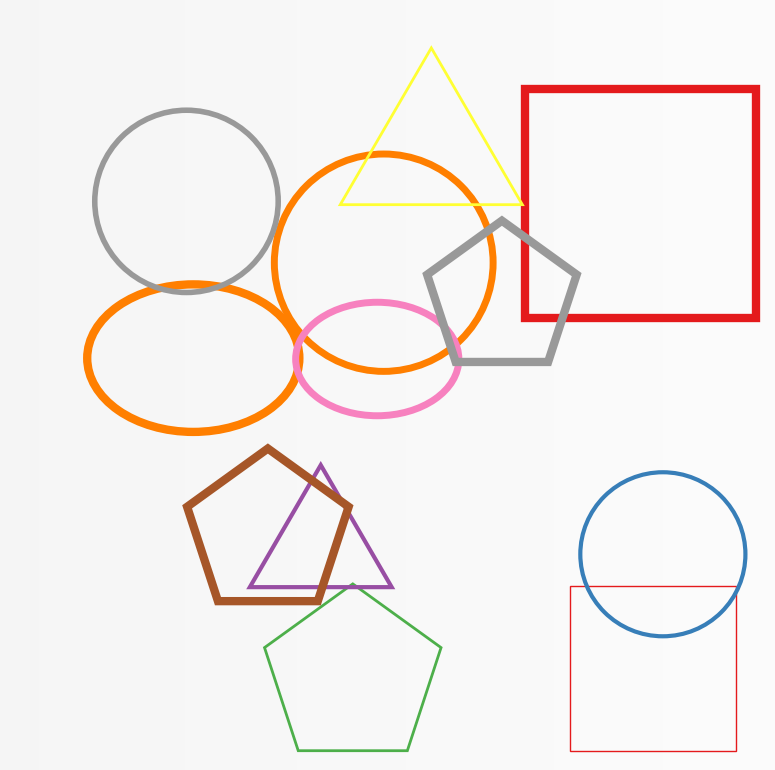[{"shape": "square", "thickness": 3, "radius": 0.74, "center": [0.826, 0.736]}, {"shape": "square", "thickness": 0.5, "radius": 0.54, "center": [0.842, 0.132]}, {"shape": "circle", "thickness": 1.5, "radius": 0.53, "center": [0.855, 0.28]}, {"shape": "pentagon", "thickness": 1, "radius": 0.6, "center": [0.455, 0.122]}, {"shape": "triangle", "thickness": 1.5, "radius": 0.53, "center": [0.414, 0.29]}, {"shape": "circle", "thickness": 2.5, "radius": 0.71, "center": [0.495, 0.659]}, {"shape": "oval", "thickness": 3, "radius": 0.68, "center": [0.249, 0.535]}, {"shape": "triangle", "thickness": 1, "radius": 0.68, "center": [0.557, 0.802]}, {"shape": "pentagon", "thickness": 3, "radius": 0.55, "center": [0.346, 0.308]}, {"shape": "oval", "thickness": 2.5, "radius": 0.53, "center": [0.487, 0.534]}, {"shape": "circle", "thickness": 2, "radius": 0.59, "center": [0.241, 0.739]}, {"shape": "pentagon", "thickness": 3, "radius": 0.51, "center": [0.648, 0.612]}]